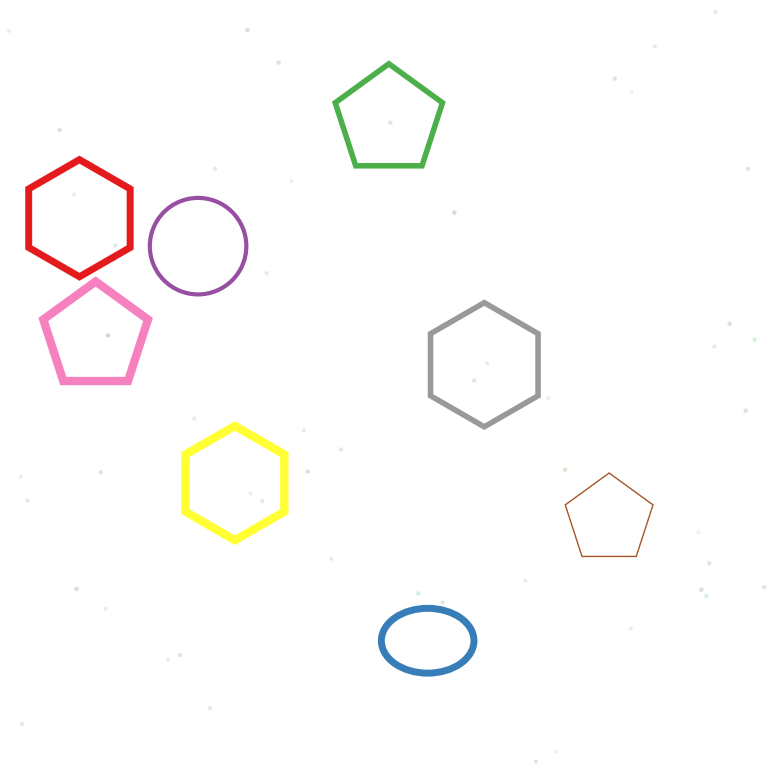[{"shape": "hexagon", "thickness": 2.5, "radius": 0.38, "center": [0.103, 0.717]}, {"shape": "oval", "thickness": 2.5, "radius": 0.3, "center": [0.555, 0.168]}, {"shape": "pentagon", "thickness": 2, "radius": 0.37, "center": [0.505, 0.844]}, {"shape": "circle", "thickness": 1.5, "radius": 0.31, "center": [0.257, 0.68]}, {"shape": "hexagon", "thickness": 3, "radius": 0.37, "center": [0.305, 0.373]}, {"shape": "pentagon", "thickness": 0.5, "radius": 0.3, "center": [0.791, 0.326]}, {"shape": "pentagon", "thickness": 3, "radius": 0.36, "center": [0.124, 0.563]}, {"shape": "hexagon", "thickness": 2, "radius": 0.4, "center": [0.629, 0.526]}]